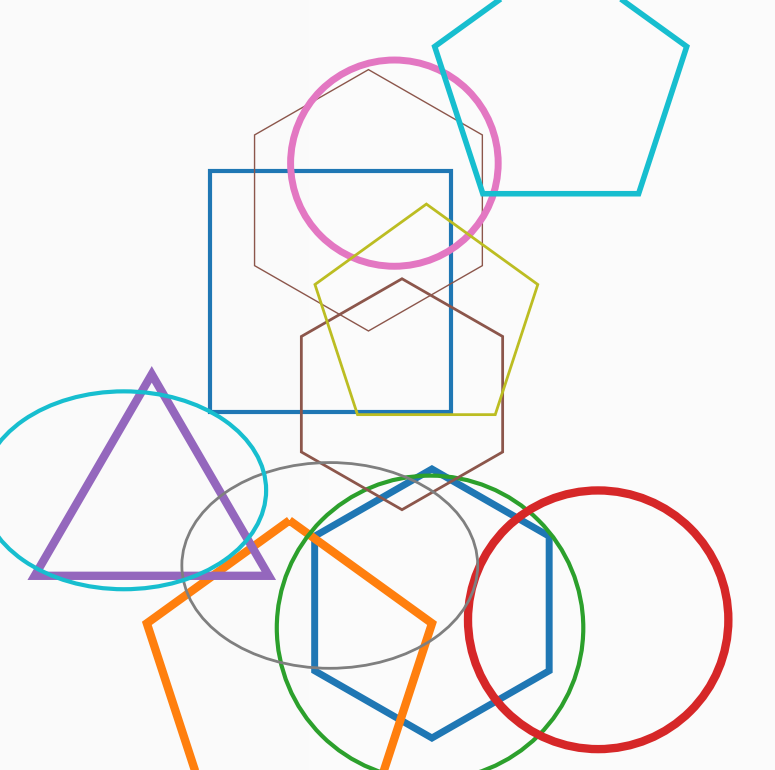[{"shape": "hexagon", "thickness": 2.5, "radius": 0.87, "center": [0.557, 0.216]}, {"shape": "square", "thickness": 1.5, "radius": 0.78, "center": [0.426, 0.622]}, {"shape": "pentagon", "thickness": 3, "radius": 0.97, "center": [0.373, 0.131]}, {"shape": "circle", "thickness": 1.5, "radius": 0.99, "center": [0.555, 0.185]}, {"shape": "circle", "thickness": 3, "radius": 0.84, "center": [0.772, 0.195]}, {"shape": "triangle", "thickness": 3, "radius": 0.87, "center": [0.196, 0.339]}, {"shape": "hexagon", "thickness": 0.5, "radius": 0.85, "center": [0.475, 0.74]}, {"shape": "hexagon", "thickness": 1, "radius": 0.75, "center": [0.519, 0.488]}, {"shape": "circle", "thickness": 2.5, "radius": 0.67, "center": [0.509, 0.788]}, {"shape": "oval", "thickness": 1, "radius": 0.95, "center": [0.426, 0.266]}, {"shape": "pentagon", "thickness": 1, "radius": 0.76, "center": [0.55, 0.584]}, {"shape": "pentagon", "thickness": 2, "radius": 0.85, "center": [0.723, 0.887]}, {"shape": "oval", "thickness": 1.5, "radius": 0.92, "center": [0.16, 0.363]}]